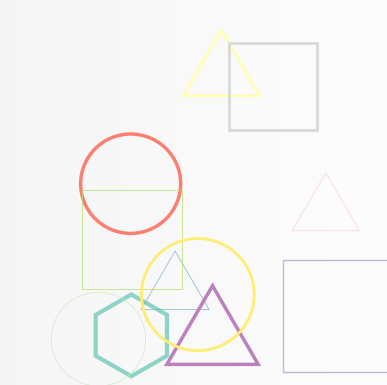[{"shape": "hexagon", "thickness": 3, "radius": 0.53, "center": [0.339, 0.129]}, {"shape": "triangle", "thickness": 2, "radius": 0.57, "center": [0.571, 0.808]}, {"shape": "square", "thickness": 1, "radius": 0.73, "center": [0.878, 0.179]}, {"shape": "circle", "thickness": 2.5, "radius": 0.65, "center": [0.337, 0.523]}, {"shape": "triangle", "thickness": 0.5, "radius": 0.51, "center": [0.452, 0.246]}, {"shape": "square", "thickness": 0.5, "radius": 0.64, "center": [0.34, 0.378]}, {"shape": "triangle", "thickness": 0.5, "radius": 0.5, "center": [0.841, 0.451]}, {"shape": "square", "thickness": 2, "radius": 0.56, "center": [0.705, 0.775]}, {"shape": "triangle", "thickness": 2.5, "radius": 0.68, "center": [0.548, 0.122]}, {"shape": "circle", "thickness": 0.5, "radius": 0.61, "center": [0.254, 0.119]}, {"shape": "circle", "thickness": 2, "radius": 0.73, "center": [0.511, 0.235]}]